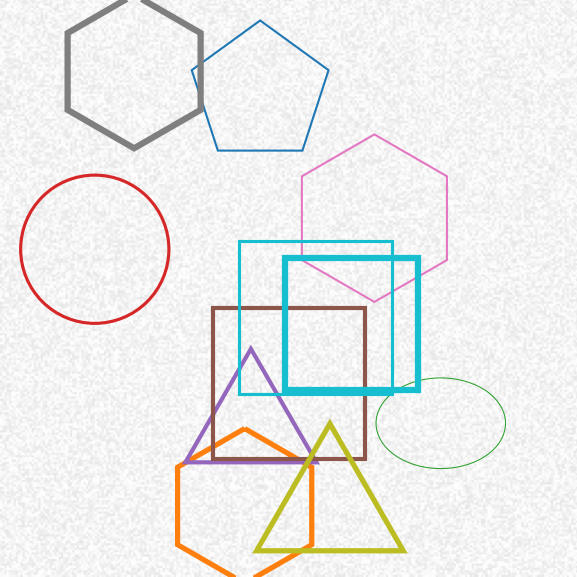[{"shape": "pentagon", "thickness": 1, "radius": 0.62, "center": [0.45, 0.839]}, {"shape": "hexagon", "thickness": 2.5, "radius": 0.67, "center": [0.424, 0.123]}, {"shape": "oval", "thickness": 0.5, "radius": 0.56, "center": [0.763, 0.266]}, {"shape": "circle", "thickness": 1.5, "radius": 0.64, "center": [0.164, 0.568]}, {"shape": "triangle", "thickness": 2, "radius": 0.65, "center": [0.434, 0.264]}, {"shape": "square", "thickness": 2, "radius": 0.66, "center": [0.5, 0.335]}, {"shape": "hexagon", "thickness": 1, "radius": 0.73, "center": [0.648, 0.621]}, {"shape": "hexagon", "thickness": 3, "radius": 0.66, "center": [0.232, 0.875]}, {"shape": "triangle", "thickness": 2.5, "radius": 0.73, "center": [0.571, 0.119]}, {"shape": "square", "thickness": 3, "radius": 0.57, "center": [0.608, 0.438]}, {"shape": "square", "thickness": 1.5, "radius": 0.66, "center": [0.546, 0.449]}]